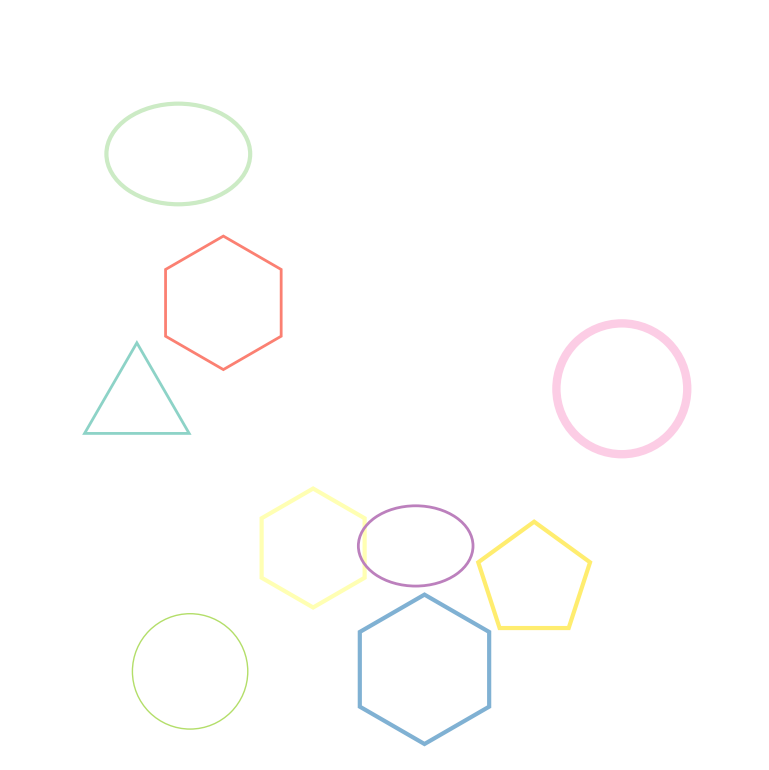[{"shape": "triangle", "thickness": 1, "radius": 0.39, "center": [0.178, 0.476]}, {"shape": "hexagon", "thickness": 1.5, "radius": 0.39, "center": [0.407, 0.288]}, {"shape": "hexagon", "thickness": 1, "radius": 0.43, "center": [0.29, 0.607]}, {"shape": "hexagon", "thickness": 1.5, "radius": 0.48, "center": [0.551, 0.131]}, {"shape": "circle", "thickness": 0.5, "radius": 0.37, "center": [0.247, 0.128]}, {"shape": "circle", "thickness": 3, "radius": 0.42, "center": [0.808, 0.495]}, {"shape": "oval", "thickness": 1, "radius": 0.37, "center": [0.54, 0.291]}, {"shape": "oval", "thickness": 1.5, "radius": 0.47, "center": [0.232, 0.8]}, {"shape": "pentagon", "thickness": 1.5, "radius": 0.38, "center": [0.694, 0.246]}]